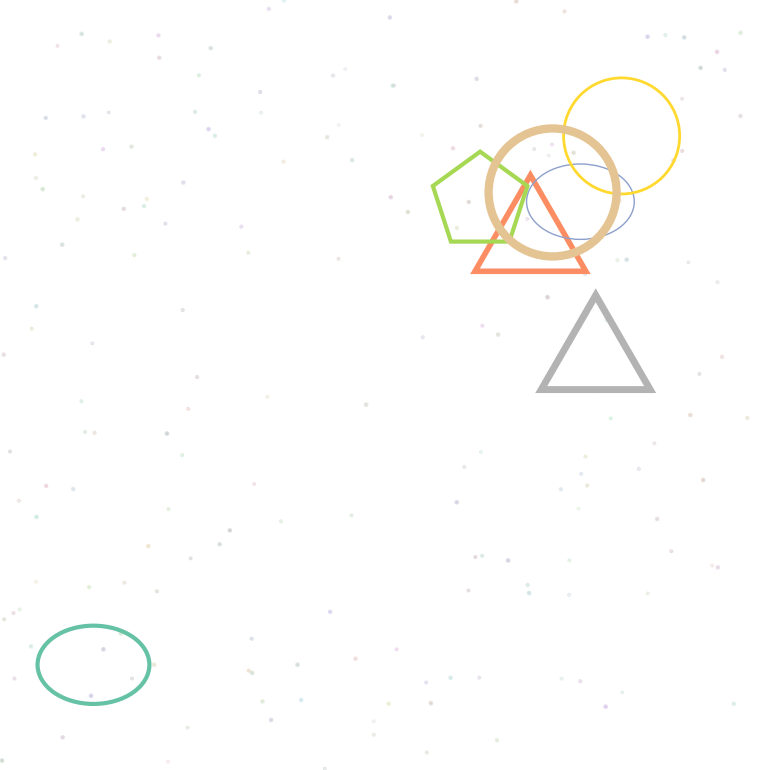[{"shape": "oval", "thickness": 1.5, "radius": 0.36, "center": [0.121, 0.137]}, {"shape": "triangle", "thickness": 2, "radius": 0.42, "center": [0.689, 0.689]}, {"shape": "oval", "thickness": 0.5, "radius": 0.35, "center": [0.754, 0.738]}, {"shape": "pentagon", "thickness": 1.5, "radius": 0.32, "center": [0.624, 0.738]}, {"shape": "circle", "thickness": 1, "radius": 0.38, "center": [0.807, 0.823]}, {"shape": "circle", "thickness": 3, "radius": 0.42, "center": [0.718, 0.75]}, {"shape": "triangle", "thickness": 2.5, "radius": 0.41, "center": [0.774, 0.535]}]